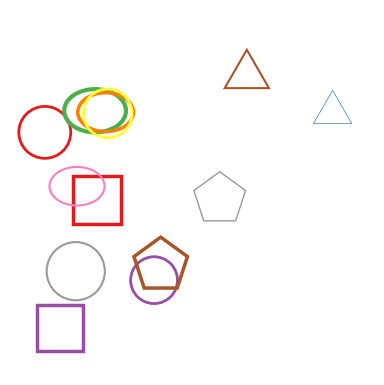[{"shape": "circle", "thickness": 2, "radius": 0.34, "center": [0.116, 0.656]}, {"shape": "square", "thickness": 2.5, "radius": 0.31, "center": [0.252, 0.481]}, {"shape": "triangle", "thickness": 0.5, "radius": 0.29, "center": [0.864, 0.708]}, {"shape": "oval", "thickness": 3, "radius": 0.4, "center": [0.247, 0.712]}, {"shape": "circle", "thickness": 2, "radius": 0.3, "center": [0.4, 0.272]}, {"shape": "square", "thickness": 2.5, "radius": 0.29, "center": [0.156, 0.148]}, {"shape": "oval", "thickness": 2.5, "radius": 0.36, "center": [0.274, 0.709]}, {"shape": "circle", "thickness": 2, "radius": 0.32, "center": [0.28, 0.705]}, {"shape": "triangle", "thickness": 1.5, "radius": 0.33, "center": [0.641, 0.804]}, {"shape": "pentagon", "thickness": 2.5, "radius": 0.37, "center": [0.417, 0.311]}, {"shape": "oval", "thickness": 1.5, "radius": 0.36, "center": [0.2, 0.516]}, {"shape": "pentagon", "thickness": 1, "radius": 0.35, "center": [0.571, 0.483]}, {"shape": "circle", "thickness": 1.5, "radius": 0.38, "center": [0.197, 0.296]}]